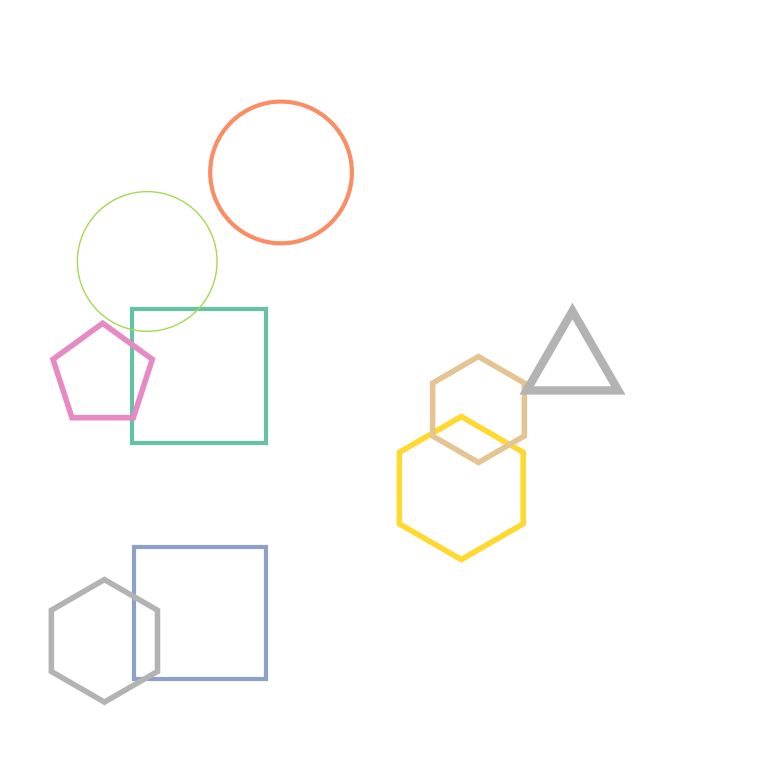[{"shape": "square", "thickness": 1.5, "radius": 0.43, "center": [0.258, 0.512]}, {"shape": "circle", "thickness": 1.5, "radius": 0.46, "center": [0.365, 0.776]}, {"shape": "square", "thickness": 1.5, "radius": 0.43, "center": [0.259, 0.204]}, {"shape": "pentagon", "thickness": 2, "radius": 0.34, "center": [0.133, 0.512]}, {"shape": "circle", "thickness": 0.5, "radius": 0.45, "center": [0.191, 0.66]}, {"shape": "hexagon", "thickness": 2, "radius": 0.46, "center": [0.599, 0.366]}, {"shape": "hexagon", "thickness": 2, "radius": 0.34, "center": [0.621, 0.468]}, {"shape": "hexagon", "thickness": 2, "radius": 0.4, "center": [0.136, 0.168]}, {"shape": "triangle", "thickness": 3, "radius": 0.34, "center": [0.743, 0.527]}]